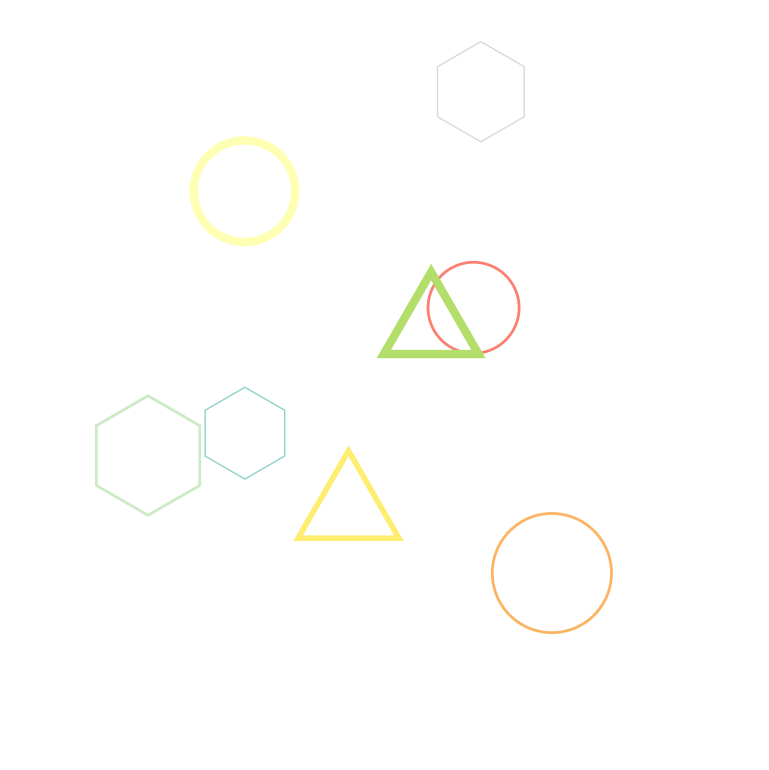[{"shape": "hexagon", "thickness": 0.5, "radius": 0.3, "center": [0.318, 0.437]}, {"shape": "circle", "thickness": 3, "radius": 0.33, "center": [0.318, 0.752]}, {"shape": "circle", "thickness": 1, "radius": 0.3, "center": [0.615, 0.6]}, {"shape": "circle", "thickness": 1, "radius": 0.39, "center": [0.717, 0.256]}, {"shape": "triangle", "thickness": 3, "radius": 0.35, "center": [0.56, 0.576]}, {"shape": "hexagon", "thickness": 0.5, "radius": 0.33, "center": [0.625, 0.881]}, {"shape": "hexagon", "thickness": 1, "radius": 0.39, "center": [0.192, 0.408]}, {"shape": "triangle", "thickness": 2, "radius": 0.38, "center": [0.453, 0.339]}]